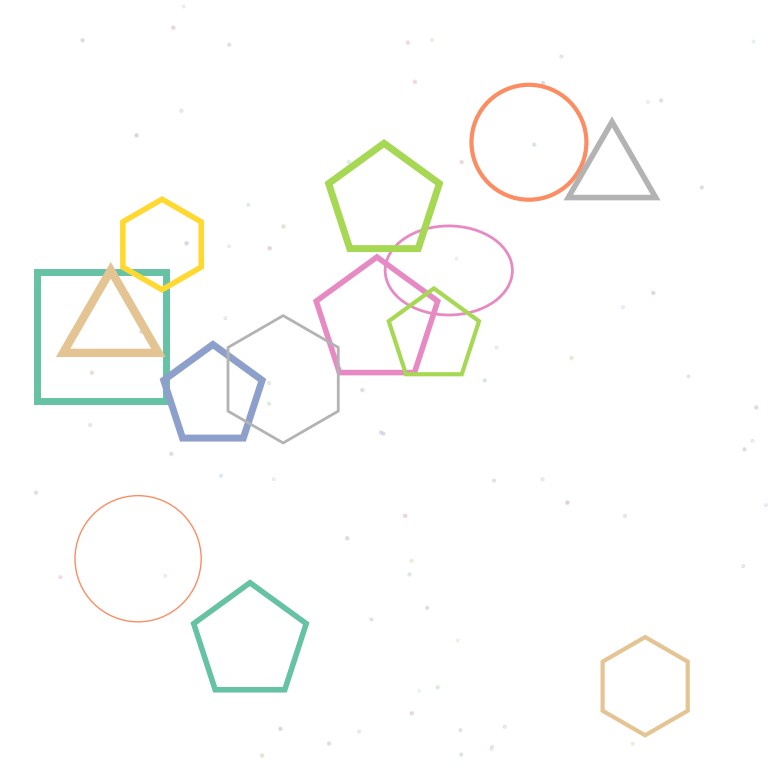[{"shape": "square", "thickness": 2.5, "radius": 0.42, "center": [0.132, 0.563]}, {"shape": "pentagon", "thickness": 2, "radius": 0.38, "center": [0.325, 0.166]}, {"shape": "circle", "thickness": 0.5, "radius": 0.41, "center": [0.179, 0.274]}, {"shape": "circle", "thickness": 1.5, "radius": 0.37, "center": [0.687, 0.815]}, {"shape": "pentagon", "thickness": 2.5, "radius": 0.34, "center": [0.277, 0.485]}, {"shape": "pentagon", "thickness": 2, "radius": 0.41, "center": [0.49, 0.583]}, {"shape": "oval", "thickness": 1, "radius": 0.41, "center": [0.583, 0.649]}, {"shape": "pentagon", "thickness": 2.5, "radius": 0.38, "center": [0.499, 0.738]}, {"shape": "pentagon", "thickness": 1.5, "radius": 0.31, "center": [0.563, 0.564]}, {"shape": "hexagon", "thickness": 2, "radius": 0.29, "center": [0.21, 0.682]}, {"shape": "hexagon", "thickness": 1.5, "radius": 0.32, "center": [0.838, 0.109]}, {"shape": "triangle", "thickness": 3, "radius": 0.36, "center": [0.144, 0.577]}, {"shape": "hexagon", "thickness": 1, "radius": 0.41, "center": [0.368, 0.507]}, {"shape": "triangle", "thickness": 2, "radius": 0.33, "center": [0.795, 0.776]}]